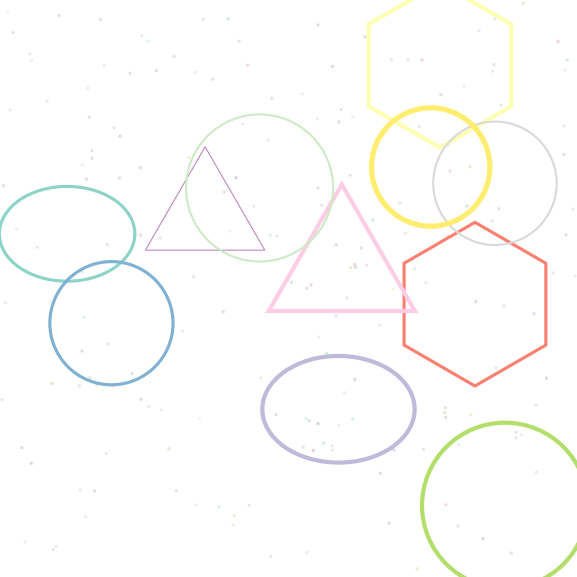[{"shape": "oval", "thickness": 1.5, "radius": 0.59, "center": [0.116, 0.594]}, {"shape": "hexagon", "thickness": 2, "radius": 0.71, "center": [0.762, 0.886]}, {"shape": "oval", "thickness": 2, "radius": 0.66, "center": [0.586, 0.29]}, {"shape": "hexagon", "thickness": 1.5, "radius": 0.71, "center": [0.822, 0.472]}, {"shape": "circle", "thickness": 1.5, "radius": 0.53, "center": [0.193, 0.439]}, {"shape": "circle", "thickness": 2, "radius": 0.72, "center": [0.874, 0.124]}, {"shape": "triangle", "thickness": 2, "radius": 0.73, "center": [0.592, 0.534]}, {"shape": "circle", "thickness": 1, "radius": 0.53, "center": [0.857, 0.682]}, {"shape": "triangle", "thickness": 0.5, "radius": 0.6, "center": [0.355, 0.626]}, {"shape": "circle", "thickness": 1, "radius": 0.64, "center": [0.45, 0.674]}, {"shape": "circle", "thickness": 2.5, "radius": 0.51, "center": [0.746, 0.71]}]